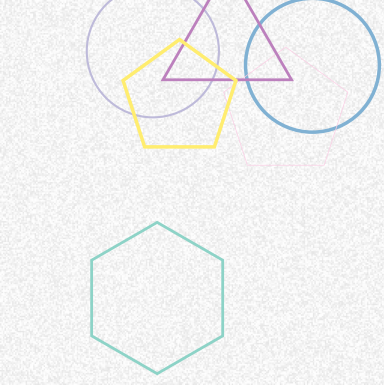[{"shape": "hexagon", "thickness": 2, "radius": 0.98, "center": [0.408, 0.226]}, {"shape": "circle", "thickness": 1.5, "radius": 0.86, "center": [0.397, 0.867]}, {"shape": "circle", "thickness": 2.5, "radius": 0.87, "center": [0.812, 0.831]}, {"shape": "pentagon", "thickness": 0.5, "radius": 0.85, "center": [0.742, 0.708]}, {"shape": "triangle", "thickness": 2, "radius": 0.96, "center": [0.59, 0.889]}, {"shape": "pentagon", "thickness": 2.5, "radius": 0.77, "center": [0.466, 0.743]}]